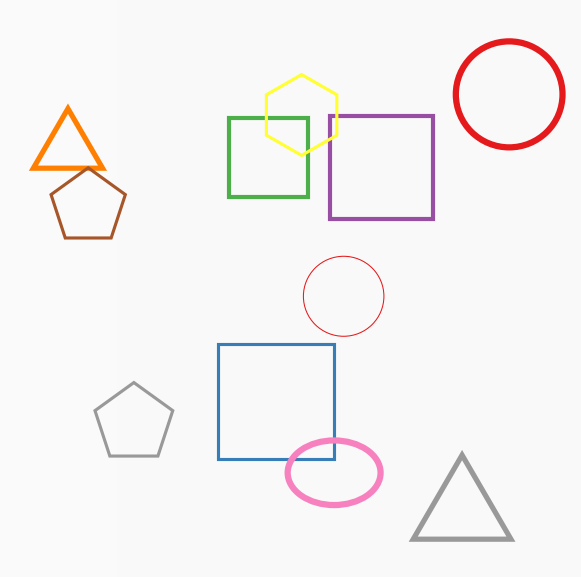[{"shape": "circle", "thickness": 0.5, "radius": 0.35, "center": [0.591, 0.486]}, {"shape": "circle", "thickness": 3, "radius": 0.46, "center": [0.876, 0.836]}, {"shape": "square", "thickness": 1.5, "radius": 0.5, "center": [0.474, 0.304]}, {"shape": "square", "thickness": 2, "radius": 0.34, "center": [0.462, 0.727]}, {"shape": "square", "thickness": 2, "radius": 0.44, "center": [0.657, 0.709]}, {"shape": "triangle", "thickness": 2.5, "radius": 0.34, "center": [0.117, 0.742]}, {"shape": "hexagon", "thickness": 1.5, "radius": 0.35, "center": [0.519, 0.8]}, {"shape": "pentagon", "thickness": 1.5, "radius": 0.34, "center": [0.152, 0.641]}, {"shape": "oval", "thickness": 3, "radius": 0.4, "center": [0.575, 0.181]}, {"shape": "pentagon", "thickness": 1.5, "radius": 0.35, "center": [0.23, 0.266]}, {"shape": "triangle", "thickness": 2.5, "radius": 0.49, "center": [0.795, 0.114]}]